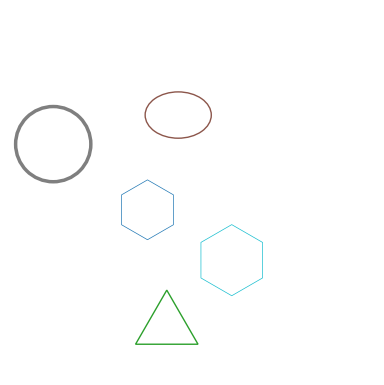[{"shape": "hexagon", "thickness": 0.5, "radius": 0.39, "center": [0.383, 0.455]}, {"shape": "triangle", "thickness": 1, "radius": 0.47, "center": [0.433, 0.153]}, {"shape": "oval", "thickness": 1, "radius": 0.43, "center": [0.463, 0.701]}, {"shape": "circle", "thickness": 2.5, "radius": 0.49, "center": [0.138, 0.626]}, {"shape": "hexagon", "thickness": 0.5, "radius": 0.46, "center": [0.602, 0.324]}]